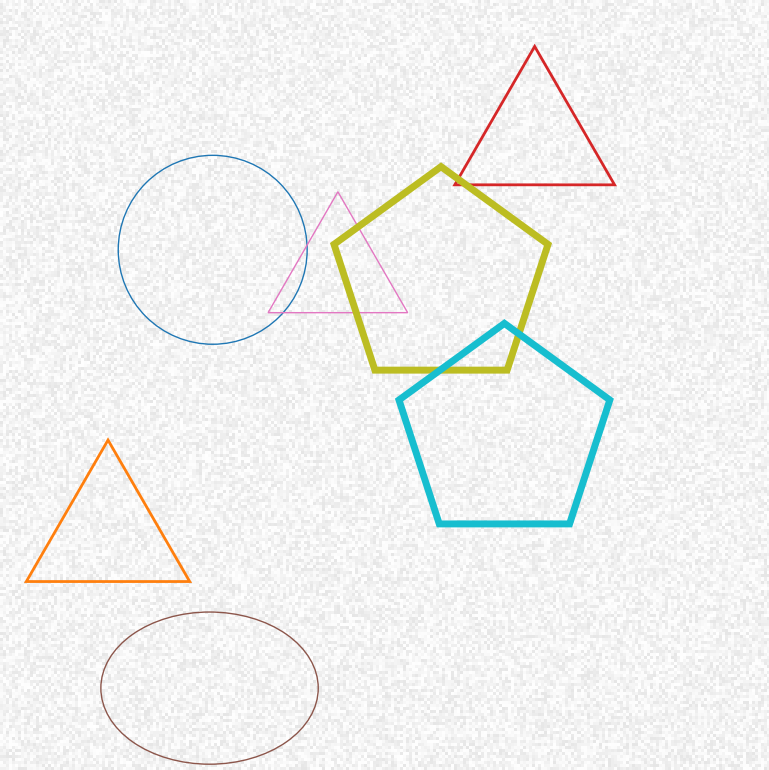[{"shape": "circle", "thickness": 0.5, "radius": 0.61, "center": [0.276, 0.676]}, {"shape": "triangle", "thickness": 1, "radius": 0.61, "center": [0.14, 0.306]}, {"shape": "triangle", "thickness": 1, "radius": 0.6, "center": [0.694, 0.82]}, {"shape": "oval", "thickness": 0.5, "radius": 0.71, "center": [0.272, 0.106]}, {"shape": "triangle", "thickness": 0.5, "radius": 0.52, "center": [0.439, 0.646]}, {"shape": "pentagon", "thickness": 2.5, "radius": 0.73, "center": [0.573, 0.637]}, {"shape": "pentagon", "thickness": 2.5, "radius": 0.72, "center": [0.655, 0.436]}]